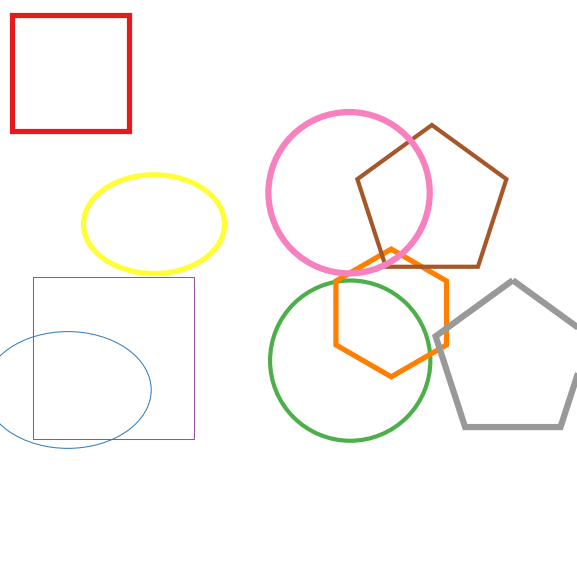[{"shape": "square", "thickness": 2.5, "radius": 0.51, "center": [0.122, 0.873]}, {"shape": "oval", "thickness": 0.5, "radius": 0.72, "center": [0.117, 0.324]}, {"shape": "circle", "thickness": 2, "radius": 0.69, "center": [0.606, 0.375]}, {"shape": "square", "thickness": 0.5, "radius": 0.7, "center": [0.196, 0.379]}, {"shape": "hexagon", "thickness": 2.5, "radius": 0.55, "center": [0.677, 0.457]}, {"shape": "oval", "thickness": 2.5, "radius": 0.61, "center": [0.267, 0.611]}, {"shape": "pentagon", "thickness": 2, "radius": 0.68, "center": [0.748, 0.647]}, {"shape": "circle", "thickness": 3, "radius": 0.7, "center": [0.604, 0.665]}, {"shape": "pentagon", "thickness": 3, "radius": 0.7, "center": [0.888, 0.373]}]